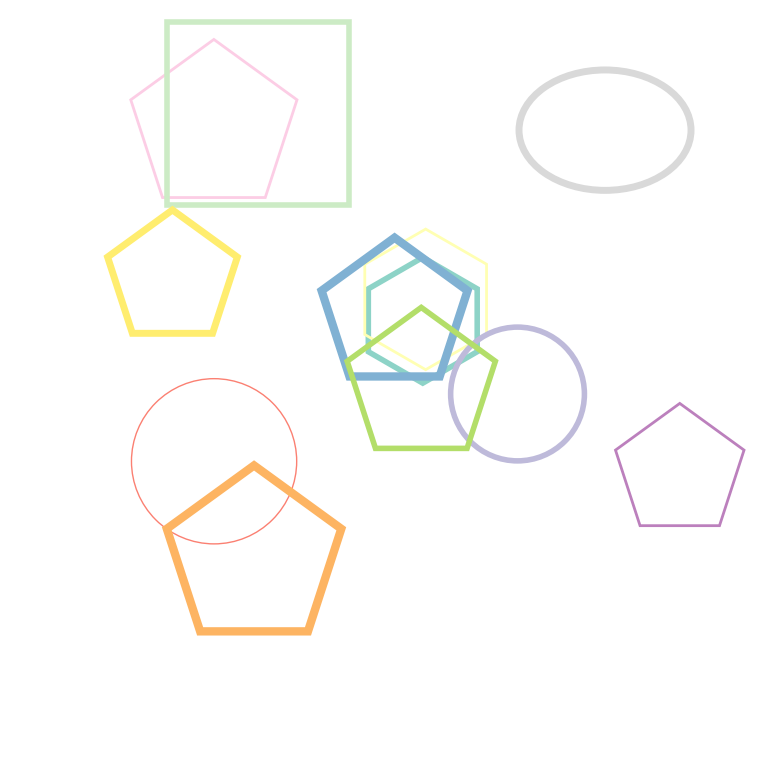[{"shape": "hexagon", "thickness": 2, "radius": 0.41, "center": [0.549, 0.584]}, {"shape": "hexagon", "thickness": 1, "radius": 0.46, "center": [0.553, 0.611]}, {"shape": "circle", "thickness": 2, "radius": 0.43, "center": [0.672, 0.488]}, {"shape": "circle", "thickness": 0.5, "radius": 0.54, "center": [0.278, 0.401]}, {"shape": "pentagon", "thickness": 3, "radius": 0.5, "center": [0.512, 0.592]}, {"shape": "pentagon", "thickness": 3, "radius": 0.6, "center": [0.33, 0.276]}, {"shape": "pentagon", "thickness": 2, "radius": 0.51, "center": [0.547, 0.5]}, {"shape": "pentagon", "thickness": 1, "radius": 0.57, "center": [0.278, 0.835]}, {"shape": "oval", "thickness": 2.5, "radius": 0.56, "center": [0.786, 0.831]}, {"shape": "pentagon", "thickness": 1, "radius": 0.44, "center": [0.883, 0.388]}, {"shape": "square", "thickness": 2, "radius": 0.59, "center": [0.335, 0.853]}, {"shape": "pentagon", "thickness": 2.5, "radius": 0.44, "center": [0.224, 0.639]}]